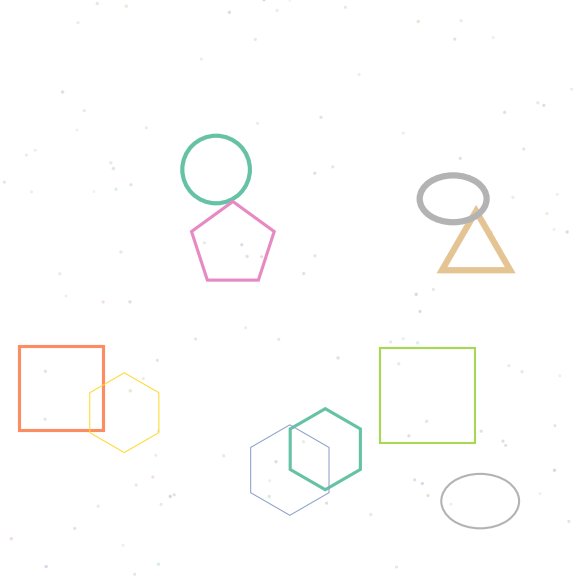[{"shape": "hexagon", "thickness": 1.5, "radius": 0.35, "center": [0.563, 0.221]}, {"shape": "circle", "thickness": 2, "radius": 0.29, "center": [0.374, 0.706]}, {"shape": "square", "thickness": 1.5, "radius": 0.36, "center": [0.106, 0.327]}, {"shape": "hexagon", "thickness": 0.5, "radius": 0.39, "center": [0.502, 0.185]}, {"shape": "pentagon", "thickness": 1.5, "radius": 0.38, "center": [0.403, 0.575]}, {"shape": "square", "thickness": 1, "radius": 0.41, "center": [0.74, 0.315]}, {"shape": "hexagon", "thickness": 0.5, "radius": 0.35, "center": [0.215, 0.285]}, {"shape": "triangle", "thickness": 3, "radius": 0.34, "center": [0.824, 0.565]}, {"shape": "oval", "thickness": 1, "radius": 0.34, "center": [0.831, 0.131]}, {"shape": "oval", "thickness": 3, "radius": 0.29, "center": [0.785, 0.655]}]